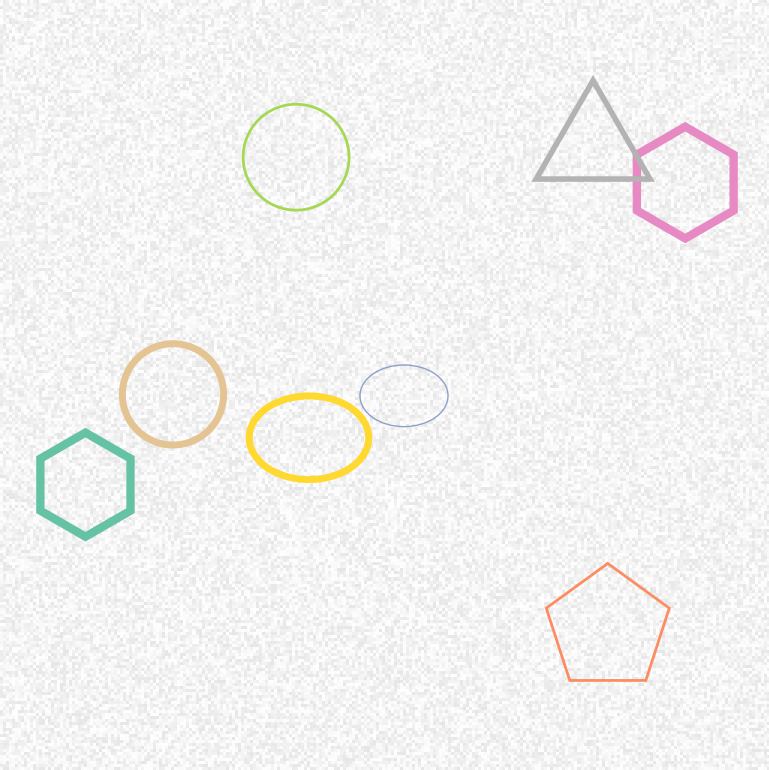[{"shape": "hexagon", "thickness": 3, "radius": 0.34, "center": [0.111, 0.371]}, {"shape": "pentagon", "thickness": 1, "radius": 0.42, "center": [0.789, 0.184]}, {"shape": "oval", "thickness": 0.5, "radius": 0.29, "center": [0.525, 0.486]}, {"shape": "hexagon", "thickness": 3, "radius": 0.36, "center": [0.89, 0.763]}, {"shape": "circle", "thickness": 1, "radius": 0.34, "center": [0.385, 0.796]}, {"shape": "oval", "thickness": 2.5, "radius": 0.39, "center": [0.401, 0.431]}, {"shape": "circle", "thickness": 2.5, "radius": 0.33, "center": [0.225, 0.488]}, {"shape": "triangle", "thickness": 2, "radius": 0.43, "center": [0.77, 0.81]}]